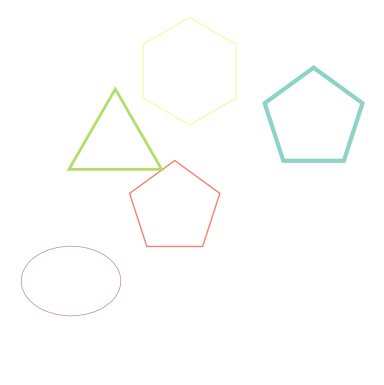[{"shape": "pentagon", "thickness": 3, "radius": 0.67, "center": [0.815, 0.691]}, {"shape": "pentagon", "thickness": 1, "radius": 0.62, "center": [0.454, 0.46]}, {"shape": "triangle", "thickness": 2, "radius": 0.69, "center": [0.3, 0.63]}, {"shape": "oval", "thickness": 0.5, "radius": 0.65, "center": [0.184, 0.27]}, {"shape": "hexagon", "thickness": 0.5, "radius": 0.7, "center": [0.492, 0.815]}]